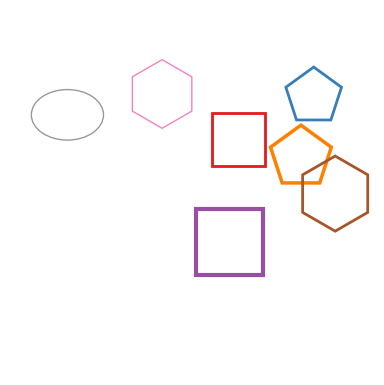[{"shape": "square", "thickness": 2, "radius": 0.35, "center": [0.62, 0.638]}, {"shape": "pentagon", "thickness": 2, "radius": 0.38, "center": [0.815, 0.75]}, {"shape": "square", "thickness": 3, "radius": 0.43, "center": [0.597, 0.372]}, {"shape": "pentagon", "thickness": 2.5, "radius": 0.41, "center": [0.782, 0.592]}, {"shape": "hexagon", "thickness": 2, "radius": 0.49, "center": [0.871, 0.497]}, {"shape": "hexagon", "thickness": 1, "radius": 0.45, "center": [0.421, 0.756]}, {"shape": "oval", "thickness": 1, "radius": 0.47, "center": [0.175, 0.702]}]